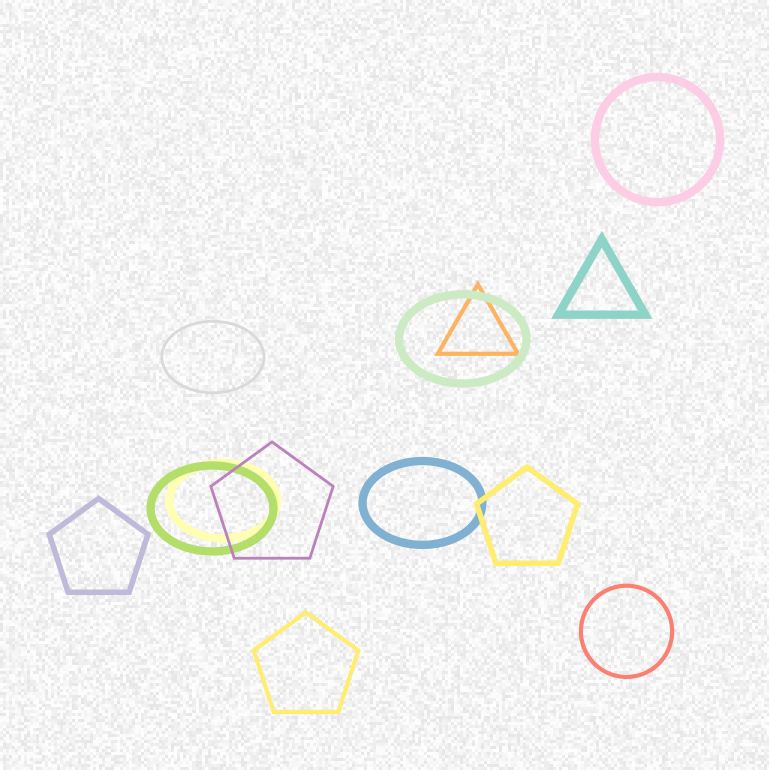[{"shape": "triangle", "thickness": 3, "radius": 0.33, "center": [0.782, 0.624]}, {"shape": "oval", "thickness": 3, "radius": 0.35, "center": [0.29, 0.35]}, {"shape": "pentagon", "thickness": 2, "radius": 0.34, "center": [0.128, 0.285]}, {"shape": "circle", "thickness": 1.5, "radius": 0.3, "center": [0.814, 0.18]}, {"shape": "oval", "thickness": 3, "radius": 0.39, "center": [0.549, 0.347]}, {"shape": "triangle", "thickness": 1.5, "radius": 0.3, "center": [0.621, 0.571]}, {"shape": "oval", "thickness": 3, "radius": 0.4, "center": [0.275, 0.34]}, {"shape": "circle", "thickness": 3, "radius": 0.41, "center": [0.854, 0.819]}, {"shape": "oval", "thickness": 1, "radius": 0.33, "center": [0.276, 0.536]}, {"shape": "pentagon", "thickness": 1, "radius": 0.42, "center": [0.353, 0.343]}, {"shape": "oval", "thickness": 3, "radius": 0.41, "center": [0.601, 0.56]}, {"shape": "pentagon", "thickness": 1.5, "radius": 0.36, "center": [0.397, 0.133]}, {"shape": "pentagon", "thickness": 2, "radius": 0.35, "center": [0.685, 0.324]}]